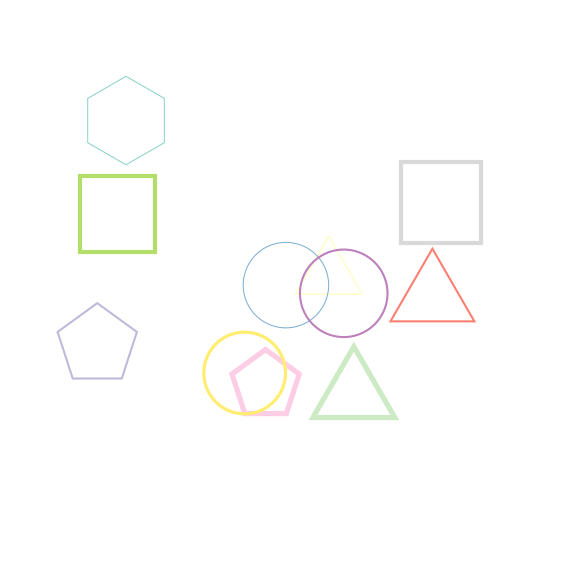[{"shape": "hexagon", "thickness": 0.5, "radius": 0.38, "center": [0.218, 0.79]}, {"shape": "triangle", "thickness": 0.5, "radius": 0.33, "center": [0.569, 0.523]}, {"shape": "pentagon", "thickness": 1, "radius": 0.36, "center": [0.168, 0.402]}, {"shape": "triangle", "thickness": 1, "radius": 0.42, "center": [0.749, 0.485]}, {"shape": "circle", "thickness": 0.5, "radius": 0.37, "center": [0.495, 0.505]}, {"shape": "square", "thickness": 2, "radius": 0.33, "center": [0.204, 0.628]}, {"shape": "pentagon", "thickness": 2.5, "radius": 0.31, "center": [0.46, 0.333]}, {"shape": "square", "thickness": 2, "radius": 0.35, "center": [0.764, 0.649]}, {"shape": "circle", "thickness": 1, "radius": 0.38, "center": [0.595, 0.491]}, {"shape": "triangle", "thickness": 2.5, "radius": 0.41, "center": [0.613, 0.317]}, {"shape": "circle", "thickness": 1.5, "radius": 0.35, "center": [0.424, 0.353]}]